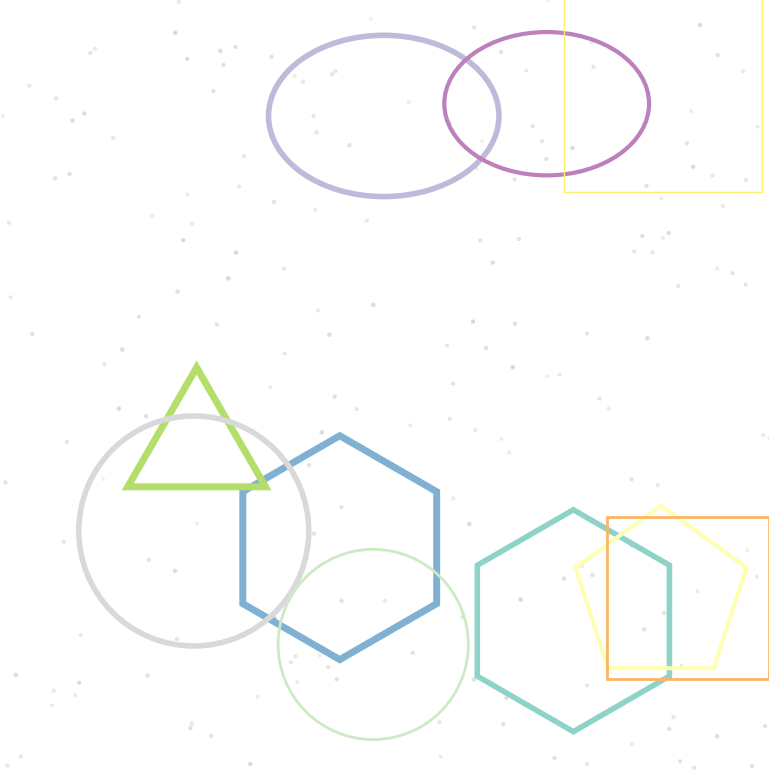[{"shape": "hexagon", "thickness": 2, "radius": 0.72, "center": [0.745, 0.194]}, {"shape": "pentagon", "thickness": 1.5, "radius": 0.58, "center": [0.858, 0.227]}, {"shape": "oval", "thickness": 2, "radius": 0.75, "center": [0.498, 0.849]}, {"shape": "hexagon", "thickness": 2.5, "radius": 0.73, "center": [0.441, 0.289]}, {"shape": "square", "thickness": 1, "radius": 0.53, "center": [0.894, 0.223]}, {"shape": "triangle", "thickness": 2.5, "radius": 0.52, "center": [0.255, 0.419]}, {"shape": "circle", "thickness": 2, "radius": 0.75, "center": [0.252, 0.31]}, {"shape": "oval", "thickness": 1.5, "radius": 0.66, "center": [0.71, 0.865]}, {"shape": "circle", "thickness": 1, "radius": 0.62, "center": [0.485, 0.163]}, {"shape": "square", "thickness": 0.5, "radius": 0.64, "center": [0.861, 0.879]}]